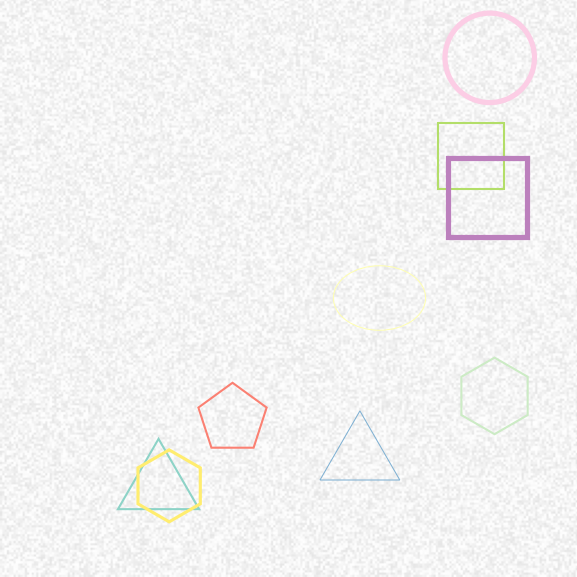[{"shape": "triangle", "thickness": 1, "radius": 0.41, "center": [0.275, 0.158]}, {"shape": "oval", "thickness": 0.5, "radius": 0.4, "center": [0.657, 0.483]}, {"shape": "pentagon", "thickness": 1, "radius": 0.31, "center": [0.403, 0.274]}, {"shape": "triangle", "thickness": 0.5, "radius": 0.4, "center": [0.623, 0.208]}, {"shape": "square", "thickness": 1, "radius": 0.29, "center": [0.816, 0.729]}, {"shape": "circle", "thickness": 2.5, "radius": 0.39, "center": [0.848, 0.899]}, {"shape": "square", "thickness": 2.5, "radius": 0.34, "center": [0.845, 0.657]}, {"shape": "hexagon", "thickness": 1, "radius": 0.33, "center": [0.856, 0.314]}, {"shape": "hexagon", "thickness": 1.5, "radius": 0.31, "center": [0.293, 0.158]}]